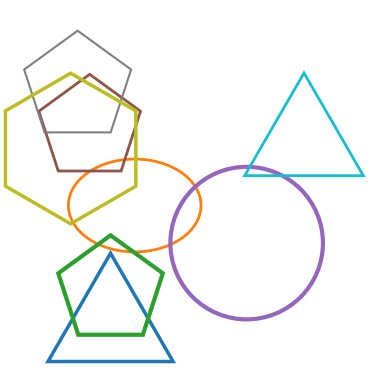[{"shape": "triangle", "thickness": 2.5, "radius": 0.94, "center": [0.287, 0.155]}, {"shape": "oval", "thickness": 2, "radius": 0.86, "center": [0.35, 0.466]}, {"shape": "pentagon", "thickness": 3, "radius": 0.71, "center": [0.287, 0.246]}, {"shape": "circle", "thickness": 3, "radius": 0.99, "center": [0.641, 0.369]}, {"shape": "pentagon", "thickness": 2, "radius": 0.69, "center": [0.233, 0.668]}, {"shape": "pentagon", "thickness": 1.5, "radius": 0.73, "center": [0.202, 0.774]}, {"shape": "hexagon", "thickness": 2.5, "radius": 0.98, "center": [0.184, 0.614]}, {"shape": "triangle", "thickness": 2, "radius": 0.89, "center": [0.79, 0.633]}]